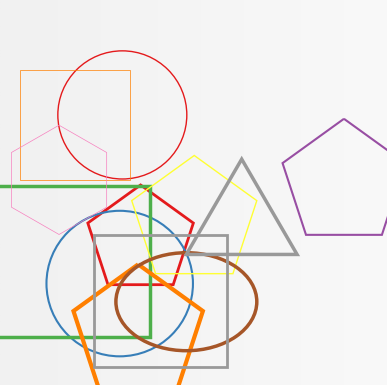[{"shape": "circle", "thickness": 1, "radius": 0.83, "center": [0.316, 0.701]}, {"shape": "pentagon", "thickness": 2, "radius": 0.72, "center": [0.363, 0.376]}, {"shape": "circle", "thickness": 1.5, "radius": 0.95, "center": [0.309, 0.263]}, {"shape": "square", "thickness": 2.5, "radius": 0.98, "center": [0.191, 0.321]}, {"shape": "pentagon", "thickness": 1.5, "radius": 0.83, "center": [0.888, 0.525]}, {"shape": "pentagon", "thickness": 3, "radius": 0.88, "center": [0.357, 0.138]}, {"shape": "square", "thickness": 0.5, "radius": 0.71, "center": [0.195, 0.675]}, {"shape": "pentagon", "thickness": 1, "radius": 0.85, "center": [0.501, 0.426]}, {"shape": "oval", "thickness": 2.5, "radius": 0.91, "center": [0.481, 0.216]}, {"shape": "hexagon", "thickness": 0.5, "radius": 0.71, "center": [0.152, 0.533]}, {"shape": "square", "thickness": 2, "radius": 0.86, "center": [0.414, 0.217]}, {"shape": "triangle", "thickness": 2.5, "radius": 0.82, "center": [0.624, 0.422]}]